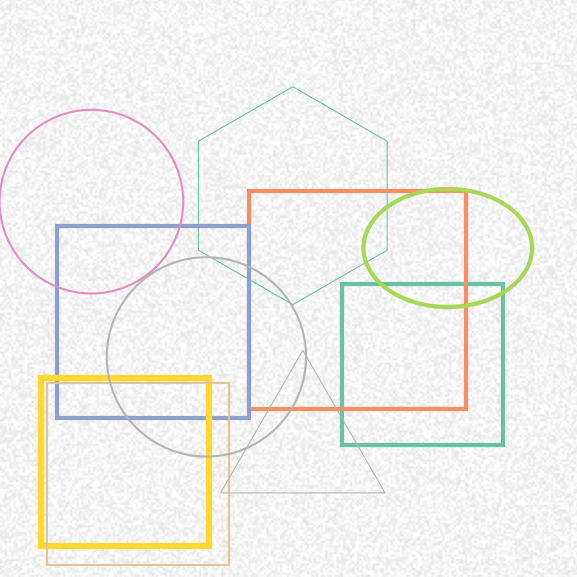[{"shape": "hexagon", "thickness": 0.5, "radius": 0.94, "center": [0.507, 0.66]}, {"shape": "square", "thickness": 2, "radius": 0.7, "center": [0.732, 0.368]}, {"shape": "square", "thickness": 2, "radius": 0.94, "center": [0.619, 0.48]}, {"shape": "square", "thickness": 2, "radius": 0.83, "center": [0.264, 0.441]}, {"shape": "circle", "thickness": 1, "radius": 0.8, "center": [0.158, 0.65]}, {"shape": "oval", "thickness": 2, "radius": 0.73, "center": [0.775, 0.57]}, {"shape": "square", "thickness": 3, "radius": 0.73, "center": [0.217, 0.199]}, {"shape": "square", "thickness": 1, "radius": 0.79, "center": [0.238, 0.178]}, {"shape": "circle", "thickness": 1, "radius": 0.86, "center": [0.357, 0.381]}, {"shape": "triangle", "thickness": 0.5, "radius": 0.82, "center": [0.524, 0.228]}]